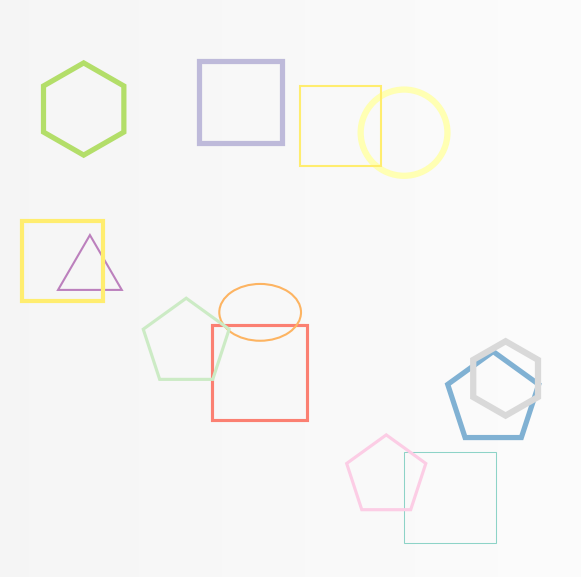[{"shape": "square", "thickness": 0.5, "radius": 0.4, "center": [0.775, 0.137]}, {"shape": "circle", "thickness": 3, "radius": 0.37, "center": [0.695, 0.769]}, {"shape": "square", "thickness": 2.5, "radius": 0.36, "center": [0.413, 0.823]}, {"shape": "square", "thickness": 1.5, "radius": 0.41, "center": [0.447, 0.354]}, {"shape": "pentagon", "thickness": 2.5, "radius": 0.41, "center": [0.849, 0.308]}, {"shape": "oval", "thickness": 1, "radius": 0.35, "center": [0.448, 0.458]}, {"shape": "hexagon", "thickness": 2.5, "radius": 0.4, "center": [0.144, 0.81]}, {"shape": "pentagon", "thickness": 1.5, "radius": 0.36, "center": [0.664, 0.174]}, {"shape": "hexagon", "thickness": 3, "radius": 0.32, "center": [0.87, 0.344]}, {"shape": "triangle", "thickness": 1, "radius": 0.32, "center": [0.155, 0.529]}, {"shape": "pentagon", "thickness": 1.5, "radius": 0.39, "center": [0.32, 0.405]}, {"shape": "square", "thickness": 2, "radius": 0.35, "center": [0.108, 0.547]}, {"shape": "square", "thickness": 1, "radius": 0.35, "center": [0.586, 0.781]}]